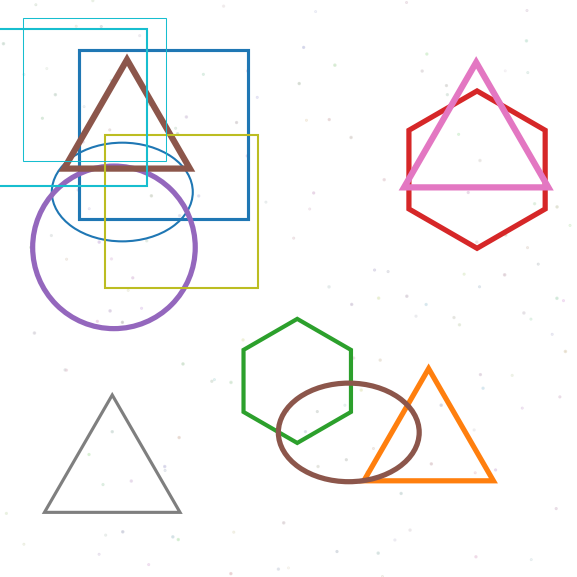[{"shape": "oval", "thickness": 1, "radius": 0.61, "center": [0.212, 0.667]}, {"shape": "square", "thickness": 1.5, "radius": 0.73, "center": [0.283, 0.766]}, {"shape": "triangle", "thickness": 2.5, "radius": 0.65, "center": [0.742, 0.231]}, {"shape": "hexagon", "thickness": 2, "radius": 0.54, "center": [0.515, 0.34]}, {"shape": "hexagon", "thickness": 2.5, "radius": 0.68, "center": [0.826, 0.705]}, {"shape": "circle", "thickness": 2.5, "radius": 0.7, "center": [0.197, 0.571]}, {"shape": "triangle", "thickness": 3, "radius": 0.63, "center": [0.22, 0.77]}, {"shape": "oval", "thickness": 2.5, "radius": 0.61, "center": [0.604, 0.25]}, {"shape": "triangle", "thickness": 3, "radius": 0.72, "center": [0.825, 0.747]}, {"shape": "triangle", "thickness": 1.5, "radius": 0.68, "center": [0.194, 0.18]}, {"shape": "square", "thickness": 1, "radius": 0.66, "center": [0.315, 0.633]}, {"shape": "square", "thickness": 1, "radius": 0.68, "center": [0.117, 0.813]}, {"shape": "square", "thickness": 0.5, "radius": 0.62, "center": [0.164, 0.844]}]